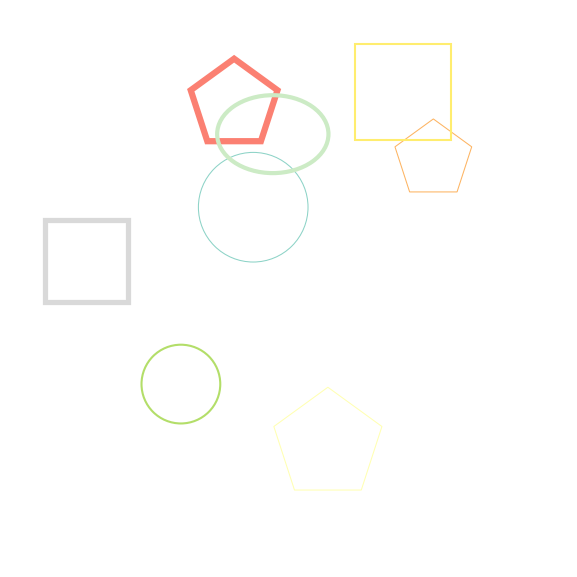[{"shape": "circle", "thickness": 0.5, "radius": 0.47, "center": [0.438, 0.64]}, {"shape": "pentagon", "thickness": 0.5, "radius": 0.49, "center": [0.568, 0.23]}, {"shape": "pentagon", "thickness": 3, "radius": 0.39, "center": [0.405, 0.819]}, {"shape": "pentagon", "thickness": 0.5, "radius": 0.35, "center": [0.75, 0.723]}, {"shape": "circle", "thickness": 1, "radius": 0.34, "center": [0.313, 0.334]}, {"shape": "square", "thickness": 2.5, "radius": 0.36, "center": [0.15, 0.547]}, {"shape": "oval", "thickness": 2, "radius": 0.48, "center": [0.472, 0.767]}, {"shape": "square", "thickness": 1, "radius": 0.42, "center": [0.697, 0.84]}]